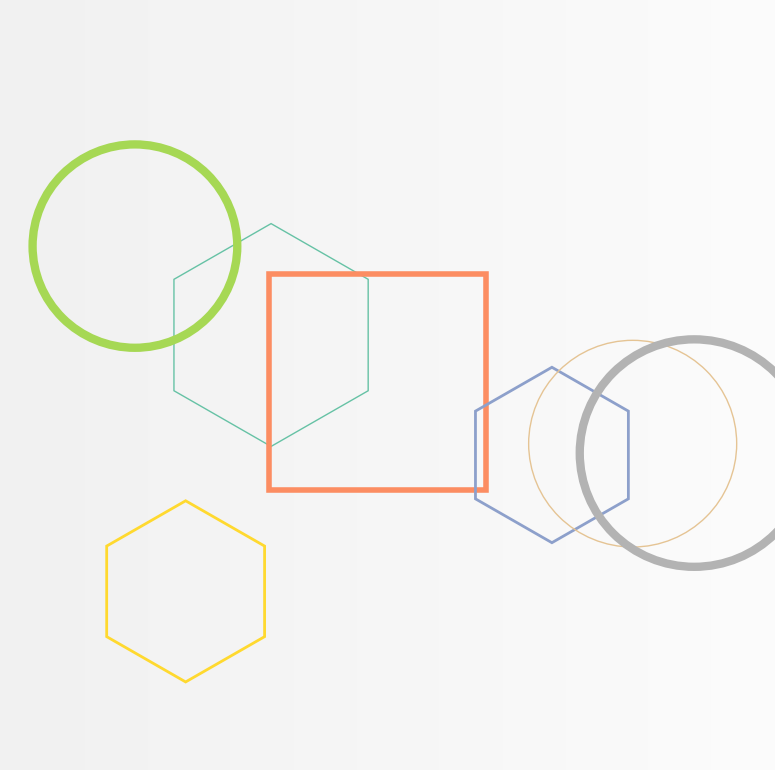[{"shape": "hexagon", "thickness": 0.5, "radius": 0.72, "center": [0.35, 0.565]}, {"shape": "square", "thickness": 2, "radius": 0.7, "center": [0.487, 0.504]}, {"shape": "hexagon", "thickness": 1, "radius": 0.57, "center": [0.712, 0.409]}, {"shape": "circle", "thickness": 3, "radius": 0.66, "center": [0.174, 0.68]}, {"shape": "hexagon", "thickness": 1, "radius": 0.59, "center": [0.24, 0.232]}, {"shape": "circle", "thickness": 0.5, "radius": 0.67, "center": [0.816, 0.424]}, {"shape": "circle", "thickness": 3, "radius": 0.74, "center": [0.896, 0.412]}]